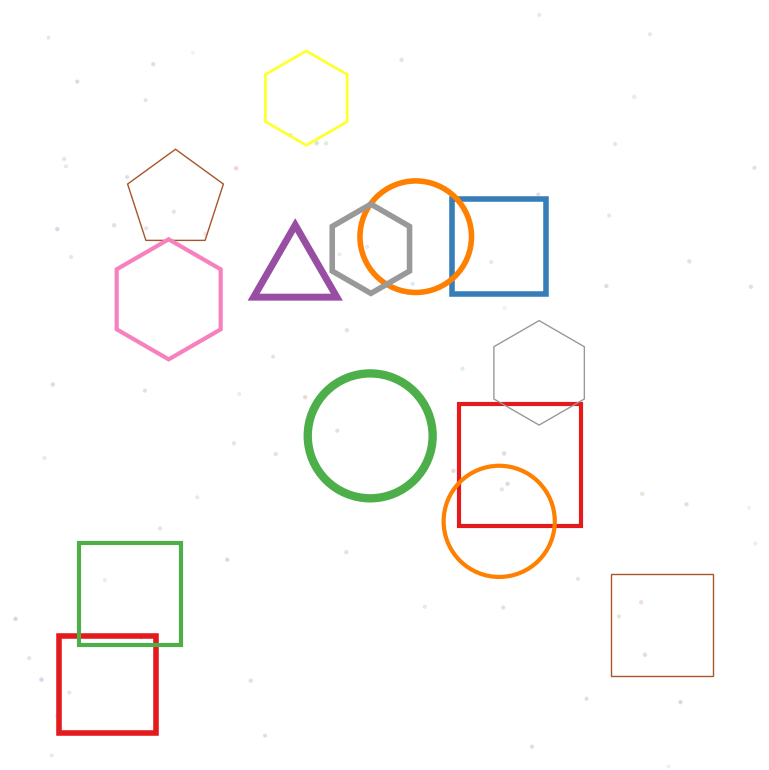[{"shape": "square", "thickness": 1.5, "radius": 0.4, "center": [0.675, 0.396]}, {"shape": "square", "thickness": 2, "radius": 0.32, "center": [0.139, 0.111]}, {"shape": "square", "thickness": 2, "radius": 0.31, "center": [0.648, 0.68]}, {"shape": "square", "thickness": 1.5, "radius": 0.33, "center": [0.169, 0.229]}, {"shape": "circle", "thickness": 3, "radius": 0.41, "center": [0.481, 0.434]}, {"shape": "triangle", "thickness": 2.5, "radius": 0.31, "center": [0.383, 0.645]}, {"shape": "circle", "thickness": 2, "radius": 0.36, "center": [0.54, 0.693]}, {"shape": "circle", "thickness": 1.5, "radius": 0.36, "center": [0.648, 0.323]}, {"shape": "hexagon", "thickness": 1, "radius": 0.31, "center": [0.398, 0.873]}, {"shape": "pentagon", "thickness": 0.5, "radius": 0.33, "center": [0.228, 0.741]}, {"shape": "square", "thickness": 0.5, "radius": 0.33, "center": [0.86, 0.188]}, {"shape": "hexagon", "thickness": 1.5, "radius": 0.39, "center": [0.219, 0.611]}, {"shape": "hexagon", "thickness": 2, "radius": 0.29, "center": [0.482, 0.677]}, {"shape": "hexagon", "thickness": 0.5, "radius": 0.34, "center": [0.7, 0.516]}]